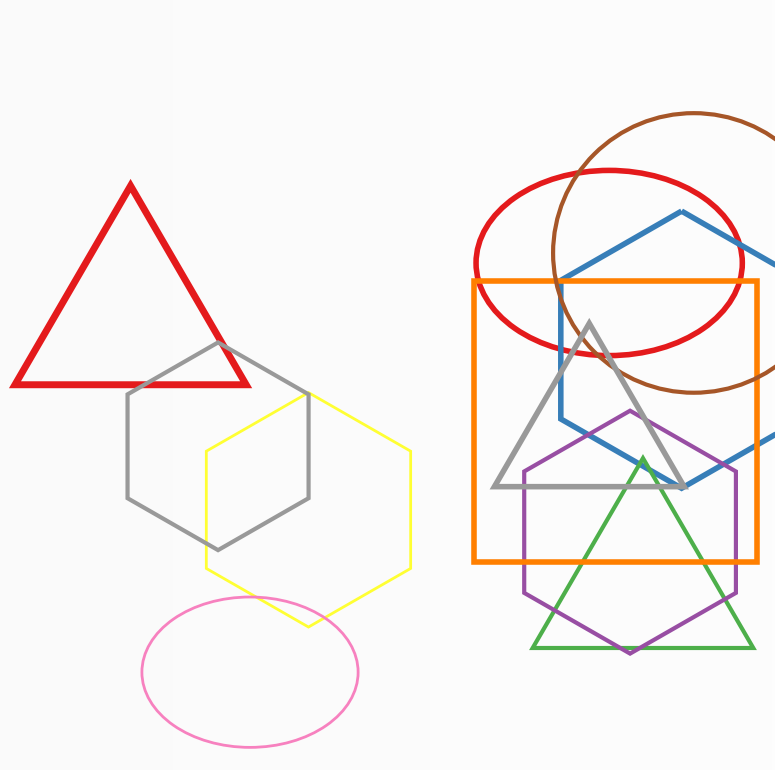[{"shape": "oval", "thickness": 2, "radius": 0.86, "center": [0.786, 0.658]}, {"shape": "triangle", "thickness": 2.5, "radius": 0.86, "center": [0.168, 0.586]}, {"shape": "hexagon", "thickness": 2, "radius": 0.9, "center": [0.879, 0.546]}, {"shape": "triangle", "thickness": 1.5, "radius": 0.82, "center": [0.83, 0.241]}, {"shape": "hexagon", "thickness": 1.5, "radius": 0.79, "center": [0.813, 0.309]}, {"shape": "square", "thickness": 2, "radius": 0.91, "center": [0.794, 0.452]}, {"shape": "hexagon", "thickness": 1, "radius": 0.76, "center": [0.398, 0.338]}, {"shape": "circle", "thickness": 1.5, "radius": 0.91, "center": [0.895, 0.672]}, {"shape": "oval", "thickness": 1, "radius": 0.7, "center": [0.323, 0.127]}, {"shape": "triangle", "thickness": 2, "radius": 0.71, "center": [0.76, 0.439]}, {"shape": "hexagon", "thickness": 1.5, "radius": 0.67, "center": [0.281, 0.42]}]